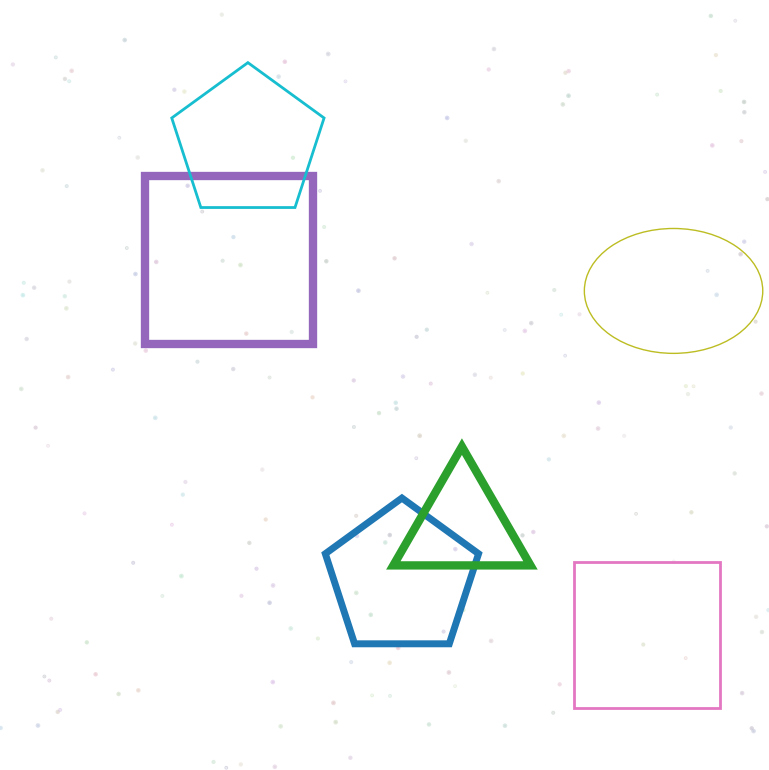[{"shape": "pentagon", "thickness": 2.5, "radius": 0.52, "center": [0.522, 0.249]}, {"shape": "triangle", "thickness": 3, "radius": 0.51, "center": [0.6, 0.317]}, {"shape": "square", "thickness": 3, "radius": 0.55, "center": [0.297, 0.663]}, {"shape": "square", "thickness": 1, "radius": 0.47, "center": [0.84, 0.175]}, {"shape": "oval", "thickness": 0.5, "radius": 0.58, "center": [0.875, 0.622]}, {"shape": "pentagon", "thickness": 1, "radius": 0.52, "center": [0.322, 0.815]}]